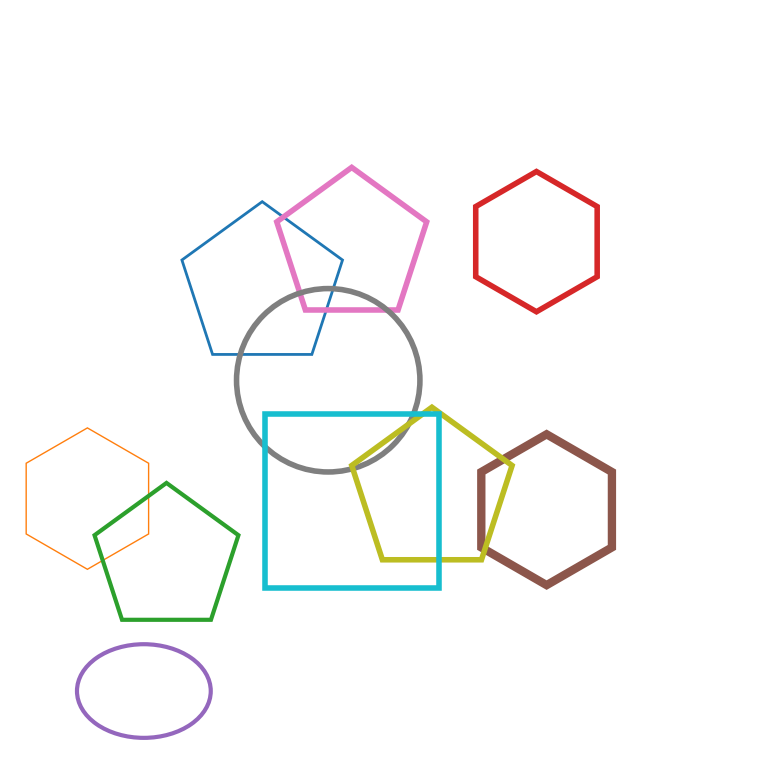[{"shape": "pentagon", "thickness": 1, "radius": 0.55, "center": [0.341, 0.628]}, {"shape": "hexagon", "thickness": 0.5, "radius": 0.46, "center": [0.114, 0.352]}, {"shape": "pentagon", "thickness": 1.5, "radius": 0.49, "center": [0.216, 0.275]}, {"shape": "hexagon", "thickness": 2, "radius": 0.46, "center": [0.697, 0.686]}, {"shape": "oval", "thickness": 1.5, "radius": 0.43, "center": [0.187, 0.103]}, {"shape": "hexagon", "thickness": 3, "radius": 0.49, "center": [0.71, 0.338]}, {"shape": "pentagon", "thickness": 2, "radius": 0.51, "center": [0.457, 0.68]}, {"shape": "circle", "thickness": 2, "radius": 0.6, "center": [0.426, 0.506]}, {"shape": "pentagon", "thickness": 2, "radius": 0.55, "center": [0.561, 0.362]}, {"shape": "square", "thickness": 2, "radius": 0.56, "center": [0.457, 0.349]}]